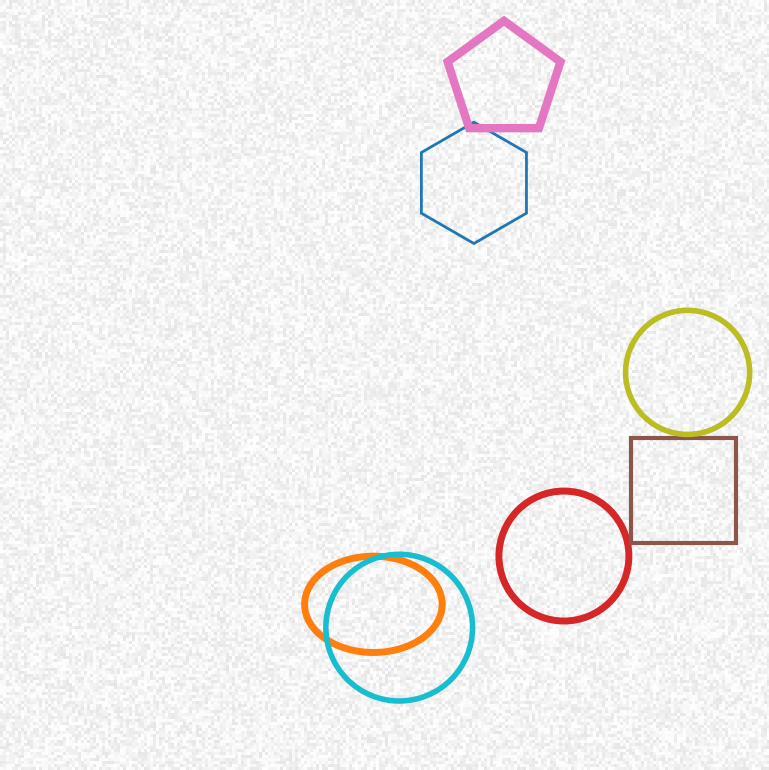[{"shape": "hexagon", "thickness": 1, "radius": 0.39, "center": [0.615, 0.763]}, {"shape": "oval", "thickness": 2.5, "radius": 0.45, "center": [0.485, 0.215]}, {"shape": "circle", "thickness": 2.5, "radius": 0.42, "center": [0.732, 0.278]}, {"shape": "square", "thickness": 1.5, "radius": 0.34, "center": [0.888, 0.363]}, {"shape": "pentagon", "thickness": 3, "radius": 0.39, "center": [0.655, 0.896]}, {"shape": "circle", "thickness": 2, "radius": 0.4, "center": [0.893, 0.516]}, {"shape": "circle", "thickness": 2, "radius": 0.48, "center": [0.518, 0.185]}]